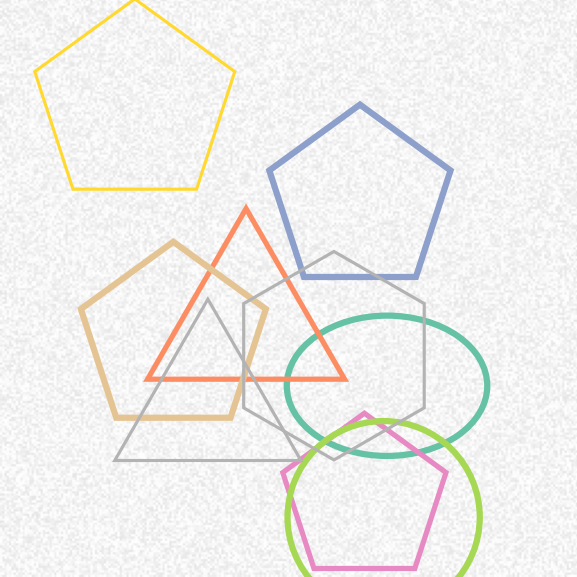[{"shape": "oval", "thickness": 3, "radius": 0.87, "center": [0.67, 0.331]}, {"shape": "triangle", "thickness": 2.5, "radius": 0.98, "center": [0.426, 0.441]}, {"shape": "pentagon", "thickness": 3, "radius": 0.82, "center": [0.623, 0.653]}, {"shape": "pentagon", "thickness": 2.5, "radius": 0.74, "center": [0.631, 0.135]}, {"shape": "circle", "thickness": 3, "radius": 0.83, "center": [0.664, 0.104]}, {"shape": "pentagon", "thickness": 1.5, "radius": 0.91, "center": [0.233, 0.819]}, {"shape": "pentagon", "thickness": 3, "radius": 0.84, "center": [0.3, 0.412]}, {"shape": "triangle", "thickness": 1.5, "radius": 0.93, "center": [0.36, 0.295]}, {"shape": "hexagon", "thickness": 1.5, "radius": 0.9, "center": [0.578, 0.383]}]